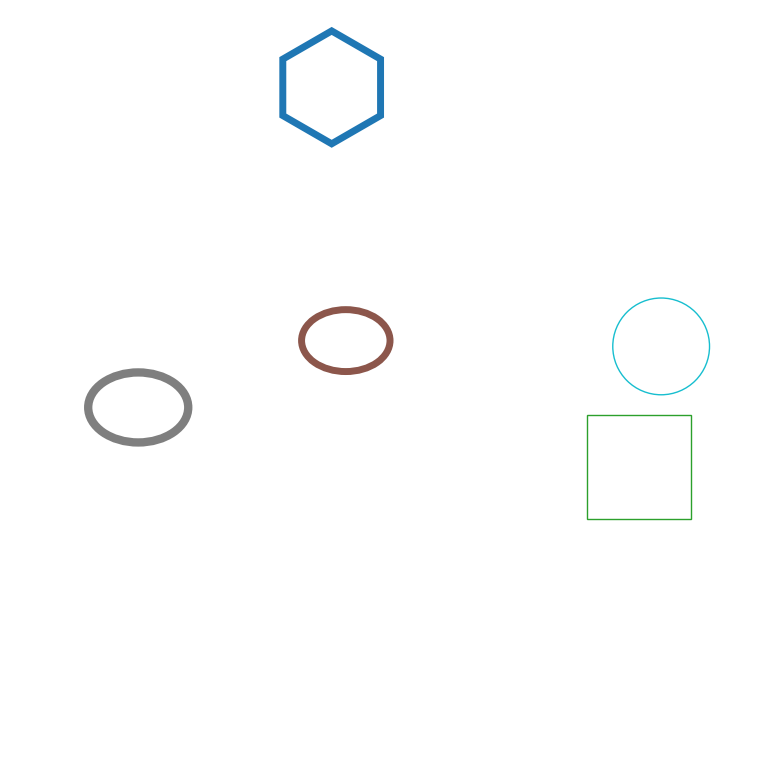[{"shape": "hexagon", "thickness": 2.5, "radius": 0.37, "center": [0.431, 0.887]}, {"shape": "square", "thickness": 0.5, "radius": 0.34, "center": [0.83, 0.394]}, {"shape": "oval", "thickness": 2.5, "radius": 0.29, "center": [0.449, 0.558]}, {"shape": "oval", "thickness": 3, "radius": 0.32, "center": [0.18, 0.471]}, {"shape": "circle", "thickness": 0.5, "radius": 0.31, "center": [0.859, 0.55]}]